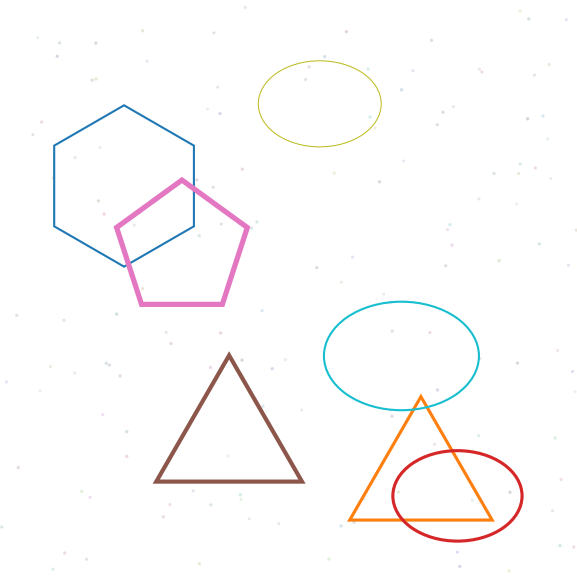[{"shape": "hexagon", "thickness": 1, "radius": 0.7, "center": [0.215, 0.677]}, {"shape": "triangle", "thickness": 1.5, "radius": 0.71, "center": [0.729, 0.17]}, {"shape": "oval", "thickness": 1.5, "radius": 0.56, "center": [0.792, 0.14]}, {"shape": "triangle", "thickness": 2, "radius": 0.73, "center": [0.397, 0.238]}, {"shape": "pentagon", "thickness": 2.5, "radius": 0.59, "center": [0.315, 0.568]}, {"shape": "oval", "thickness": 0.5, "radius": 0.53, "center": [0.554, 0.819]}, {"shape": "oval", "thickness": 1, "radius": 0.67, "center": [0.695, 0.383]}]